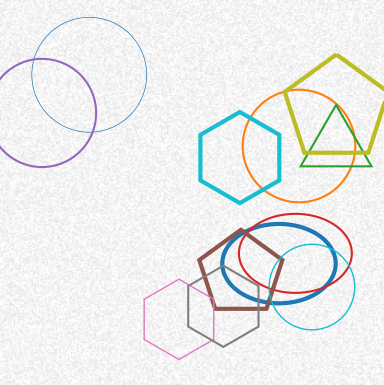[{"shape": "circle", "thickness": 0.5, "radius": 0.75, "center": [0.232, 0.806]}, {"shape": "oval", "thickness": 3, "radius": 0.74, "center": [0.725, 0.315]}, {"shape": "circle", "thickness": 1.5, "radius": 0.73, "center": [0.777, 0.621]}, {"shape": "triangle", "thickness": 1.5, "radius": 0.53, "center": [0.873, 0.621]}, {"shape": "oval", "thickness": 1.5, "radius": 0.73, "center": [0.767, 0.342]}, {"shape": "circle", "thickness": 1.5, "radius": 0.7, "center": [0.109, 0.707]}, {"shape": "pentagon", "thickness": 3, "radius": 0.57, "center": [0.626, 0.29]}, {"shape": "hexagon", "thickness": 1, "radius": 0.52, "center": [0.465, 0.171]}, {"shape": "hexagon", "thickness": 1.5, "radius": 0.53, "center": [0.58, 0.204]}, {"shape": "pentagon", "thickness": 3, "radius": 0.71, "center": [0.874, 0.717]}, {"shape": "hexagon", "thickness": 3, "radius": 0.59, "center": [0.623, 0.591]}, {"shape": "circle", "thickness": 1, "radius": 0.56, "center": [0.81, 0.254]}]